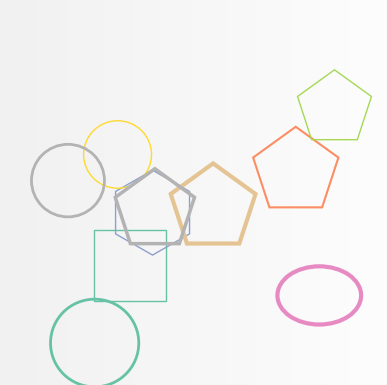[{"shape": "square", "thickness": 1, "radius": 0.46, "center": [0.336, 0.311]}, {"shape": "circle", "thickness": 2, "radius": 0.57, "center": [0.244, 0.109]}, {"shape": "pentagon", "thickness": 1.5, "radius": 0.58, "center": [0.763, 0.555]}, {"shape": "hexagon", "thickness": 1, "radius": 0.55, "center": [0.394, 0.448]}, {"shape": "oval", "thickness": 3, "radius": 0.54, "center": [0.824, 0.233]}, {"shape": "pentagon", "thickness": 1, "radius": 0.5, "center": [0.863, 0.718]}, {"shape": "circle", "thickness": 1, "radius": 0.44, "center": [0.303, 0.599]}, {"shape": "pentagon", "thickness": 3, "radius": 0.58, "center": [0.55, 0.461]}, {"shape": "pentagon", "thickness": 2.5, "radius": 0.54, "center": [0.4, 0.454]}, {"shape": "circle", "thickness": 2, "radius": 0.47, "center": [0.175, 0.531]}]